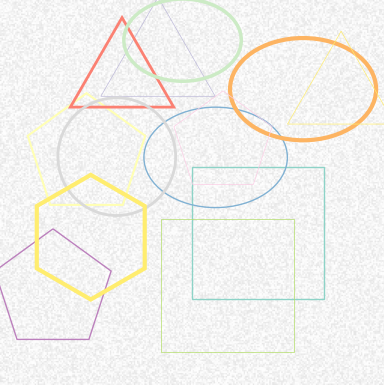[{"shape": "square", "thickness": 1, "radius": 0.86, "center": [0.669, 0.395]}, {"shape": "pentagon", "thickness": 1.5, "radius": 0.8, "center": [0.225, 0.598]}, {"shape": "triangle", "thickness": 0.5, "radius": 0.86, "center": [0.41, 0.836]}, {"shape": "triangle", "thickness": 2, "radius": 0.77, "center": [0.317, 0.799]}, {"shape": "oval", "thickness": 1, "radius": 0.93, "center": [0.56, 0.591]}, {"shape": "oval", "thickness": 3, "radius": 0.95, "center": [0.787, 0.768]}, {"shape": "square", "thickness": 0.5, "radius": 0.86, "center": [0.591, 0.258]}, {"shape": "pentagon", "thickness": 0.5, "radius": 0.67, "center": [0.579, 0.63]}, {"shape": "circle", "thickness": 2, "radius": 0.76, "center": [0.303, 0.593]}, {"shape": "pentagon", "thickness": 1, "radius": 0.79, "center": [0.138, 0.247]}, {"shape": "oval", "thickness": 2.5, "radius": 0.76, "center": [0.474, 0.896]}, {"shape": "triangle", "thickness": 0.5, "radius": 0.8, "center": [0.886, 0.758]}, {"shape": "hexagon", "thickness": 3, "radius": 0.81, "center": [0.236, 0.384]}]